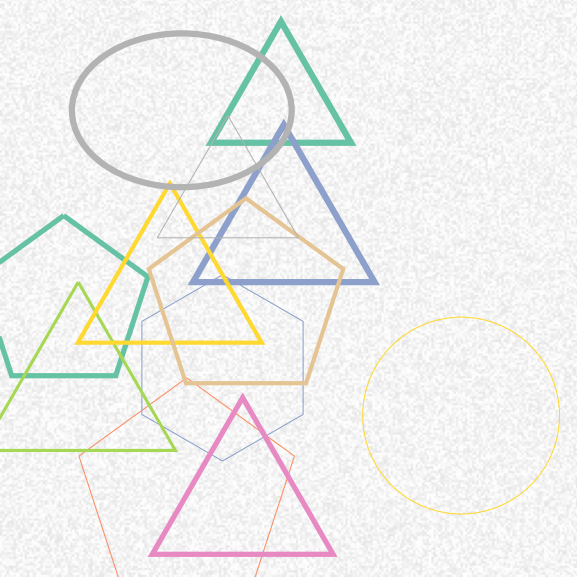[{"shape": "pentagon", "thickness": 2.5, "radius": 0.77, "center": [0.11, 0.473]}, {"shape": "triangle", "thickness": 3, "radius": 0.7, "center": [0.487, 0.822]}, {"shape": "pentagon", "thickness": 0.5, "radius": 0.98, "center": [0.323, 0.149]}, {"shape": "triangle", "thickness": 3, "radius": 0.91, "center": [0.491, 0.601]}, {"shape": "hexagon", "thickness": 0.5, "radius": 0.81, "center": [0.385, 0.362]}, {"shape": "triangle", "thickness": 2.5, "radius": 0.9, "center": [0.42, 0.13]}, {"shape": "triangle", "thickness": 1.5, "radius": 0.97, "center": [0.135, 0.316]}, {"shape": "circle", "thickness": 0.5, "radius": 0.85, "center": [0.798, 0.28]}, {"shape": "triangle", "thickness": 2, "radius": 0.92, "center": [0.294, 0.498]}, {"shape": "pentagon", "thickness": 2, "radius": 0.88, "center": [0.426, 0.479]}, {"shape": "triangle", "thickness": 0.5, "radius": 0.71, "center": [0.395, 0.658]}, {"shape": "oval", "thickness": 3, "radius": 0.95, "center": [0.315, 0.808]}]